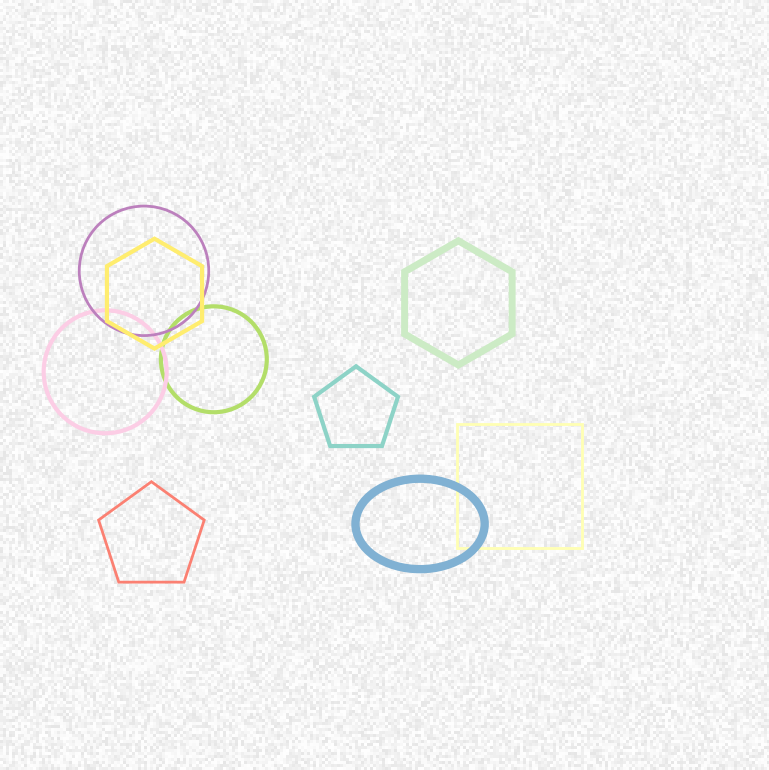[{"shape": "pentagon", "thickness": 1.5, "radius": 0.29, "center": [0.462, 0.467]}, {"shape": "square", "thickness": 1, "radius": 0.4, "center": [0.674, 0.369]}, {"shape": "pentagon", "thickness": 1, "radius": 0.36, "center": [0.197, 0.302]}, {"shape": "oval", "thickness": 3, "radius": 0.42, "center": [0.546, 0.32]}, {"shape": "circle", "thickness": 1.5, "radius": 0.34, "center": [0.278, 0.533]}, {"shape": "circle", "thickness": 1.5, "radius": 0.4, "center": [0.137, 0.517]}, {"shape": "circle", "thickness": 1, "radius": 0.42, "center": [0.187, 0.648]}, {"shape": "hexagon", "thickness": 2.5, "radius": 0.4, "center": [0.595, 0.607]}, {"shape": "hexagon", "thickness": 1.5, "radius": 0.36, "center": [0.201, 0.619]}]